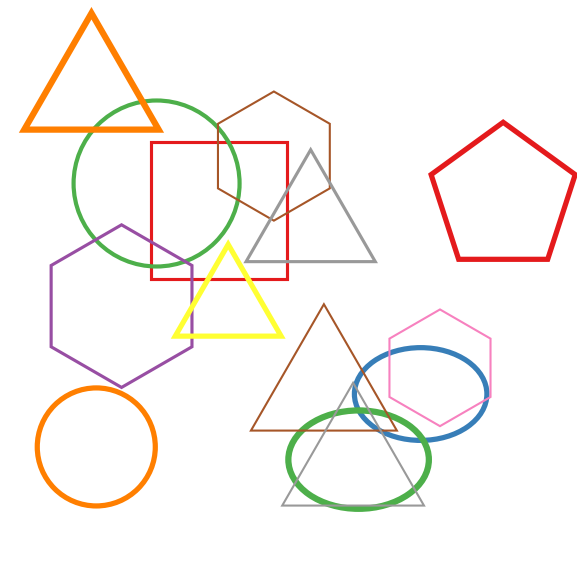[{"shape": "pentagon", "thickness": 2.5, "radius": 0.66, "center": [0.871, 0.656]}, {"shape": "square", "thickness": 1.5, "radius": 0.59, "center": [0.379, 0.635]}, {"shape": "oval", "thickness": 2.5, "radius": 0.57, "center": [0.728, 0.317]}, {"shape": "circle", "thickness": 2, "radius": 0.72, "center": [0.271, 0.681]}, {"shape": "oval", "thickness": 3, "radius": 0.61, "center": [0.621, 0.203]}, {"shape": "hexagon", "thickness": 1.5, "radius": 0.7, "center": [0.21, 0.469]}, {"shape": "triangle", "thickness": 3, "radius": 0.67, "center": [0.158, 0.842]}, {"shape": "circle", "thickness": 2.5, "radius": 0.51, "center": [0.167, 0.225]}, {"shape": "triangle", "thickness": 2.5, "radius": 0.53, "center": [0.395, 0.47]}, {"shape": "hexagon", "thickness": 1, "radius": 0.56, "center": [0.474, 0.729]}, {"shape": "triangle", "thickness": 1, "radius": 0.73, "center": [0.561, 0.326]}, {"shape": "hexagon", "thickness": 1, "radius": 0.51, "center": [0.762, 0.362]}, {"shape": "triangle", "thickness": 1.5, "radius": 0.65, "center": [0.538, 0.611]}, {"shape": "triangle", "thickness": 1, "radius": 0.71, "center": [0.611, 0.195]}]